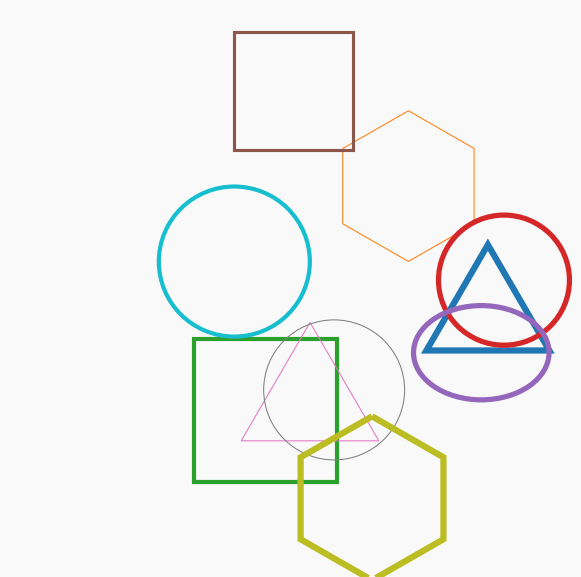[{"shape": "triangle", "thickness": 3, "radius": 0.61, "center": [0.839, 0.453]}, {"shape": "hexagon", "thickness": 0.5, "radius": 0.65, "center": [0.703, 0.677]}, {"shape": "square", "thickness": 2, "radius": 0.61, "center": [0.457, 0.288]}, {"shape": "circle", "thickness": 2.5, "radius": 0.56, "center": [0.867, 0.514]}, {"shape": "oval", "thickness": 2.5, "radius": 0.58, "center": [0.828, 0.388]}, {"shape": "square", "thickness": 1.5, "radius": 0.51, "center": [0.505, 0.842]}, {"shape": "triangle", "thickness": 0.5, "radius": 0.68, "center": [0.533, 0.304]}, {"shape": "circle", "thickness": 0.5, "radius": 0.61, "center": [0.575, 0.324]}, {"shape": "hexagon", "thickness": 3, "radius": 0.71, "center": [0.64, 0.136]}, {"shape": "circle", "thickness": 2, "radius": 0.65, "center": [0.403, 0.546]}]